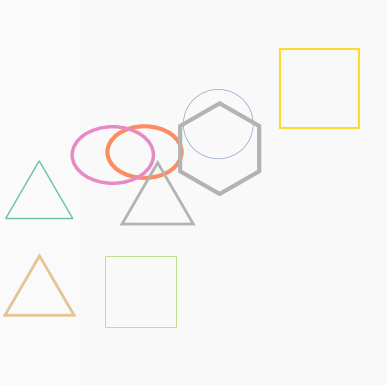[{"shape": "triangle", "thickness": 1, "radius": 0.5, "center": [0.101, 0.482]}, {"shape": "oval", "thickness": 3, "radius": 0.48, "center": [0.373, 0.605]}, {"shape": "circle", "thickness": 0.5, "radius": 0.45, "center": [0.563, 0.678]}, {"shape": "oval", "thickness": 2.5, "radius": 0.52, "center": [0.291, 0.597]}, {"shape": "square", "thickness": 0.5, "radius": 0.46, "center": [0.363, 0.242]}, {"shape": "square", "thickness": 1.5, "radius": 0.51, "center": [0.825, 0.77]}, {"shape": "triangle", "thickness": 2, "radius": 0.51, "center": [0.102, 0.233]}, {"shape": "triangle", "thickness": 2, "radius": 0.53, "center": [0.407, 0.471]}, {"shape": "hexagon", "thickness": 3, "radius": 0.59, "center": [0.567, 0.614]}]